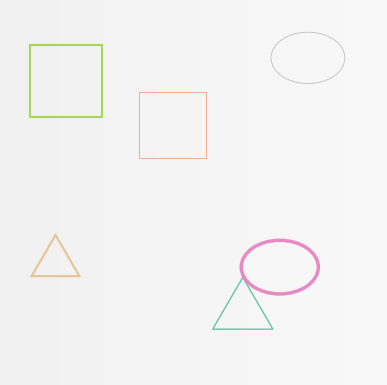[{"shape": "triangle", "thickness": 1, "radius": 0.45, "center": [0.627, 0.19]}, {"shape": "square", "thickness": 0.5, "radius": 0.43, "center": [0.446, 0.676]}, {"shape": "oval", "thickness": 2.5, "radius": 0.5, "center": [0.722, 0.306]}, {"shape": "square", "thickness": 1.5, "radius": 0.46, "center": [0.171, 0.79]}, {"shape": "triangle", "thickness": 1.5, "radius": 0.36, "center": [0.143, 0.318]}, {"shape": "oval", "thickness": 0.5, "radius": 0.48, "center": [0.795, 0.85]}]